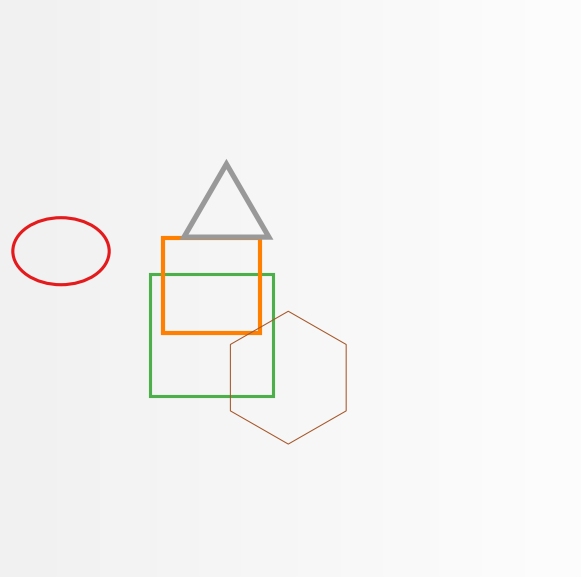[{"shape": "oval", "thickness": 1.5, "radius": 0.41, "center": [0.105, 0.564]}, {"shape": "square", "thickness": 1.5, "radius": 0.53, "center": [0.363, 0.42]}, {"shape": "square", "thickness": 2, "radius": 0.41, "center": [0.364, 0.505]}, {"shape": "hexagon", "thickness": 0.5, "radius": 0.58, "center": [0.496, 0.345]}, {"shape": "triangle", "thickness": 2.5, "radius": 0.42, "center": [0.39, 0.631]}]